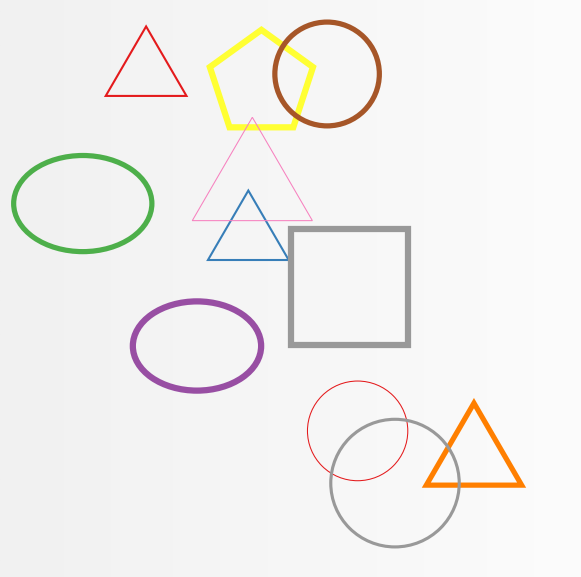[{"shape": "circle", "thickness": 0.5, "radius": 0.43, "center": [0.615, 0.253]}, {"shape": "triangle", "thickness": 1, "radius": 0.4, "center": [0.251, 0.873]}, {"shape": "triangle", "thickness": 1, "radius": 0.4, "center": [0.427, 0.589]}, {"shape": "oval", "thickness": 2.5, "radius": 0.59, "center": [0.142, 0.647]}, {"shape": "oval", "thickness": 3, "radius": 0.55, "center": [0.339, 0.4]}, {"shape": "triangle", "thickness": 2.5, "radius": 0.47, "center": [0.815, 0.206]}, {"shape": "pentagon", "thickness": 3, "radius": 0.47, "center": [0.45, 0.854]}, {"shape": "circle", "thickness": 2.5, "radius": 0.45, "center": [0.563, 0.871]}, {"shape": "triangle", "thickness": 0.5, "radius": 0.6, "center": [0.434, 0.677]}, {"shape": "square", "thickness": 3, "radius": 0.5, "center": [0.602, 0.502]}, {"shape": "circle", "thickness": 1.5, "radius": 0.55, "center": [0.68, 0.163]}]